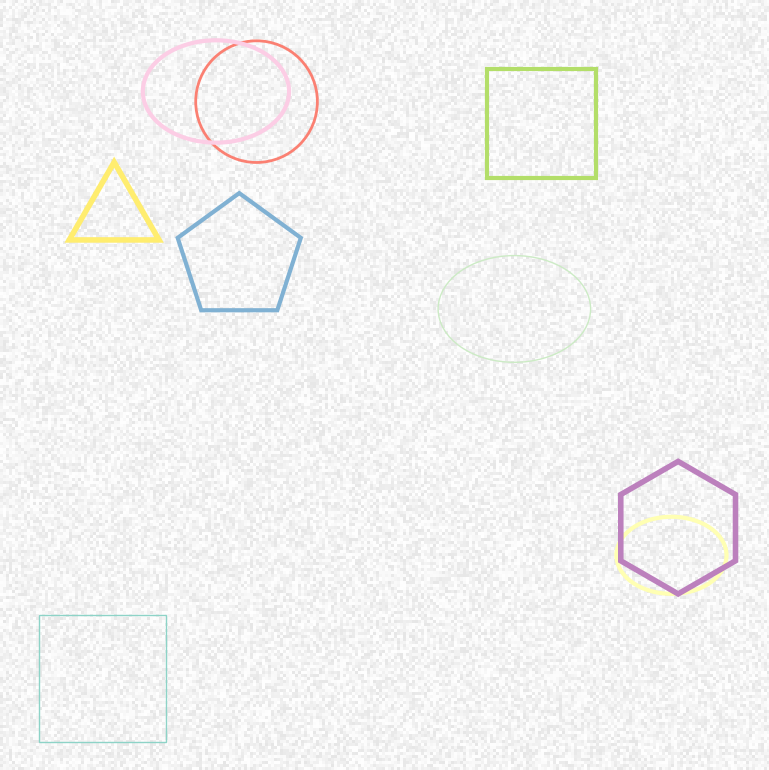[{"shape": "square", "thickness": 0.5, "radius": 0.41, "center": [0.134, 0.119]}, {"shape": "oval", "thickness": 1.5, "radius": 0.36, "center": [0.872, 0.279]}, {"shape": "circle", "thickness": 1, "radius": 0.39, "center": [0.333, 0.868]}, {"shape": "pentagon", "thickness": 1.5, "radius": 0.42, "center": [0.311, 0.665]}, {"shape": "square", "thickness": 1.5, "radius": 0.35, "center": [0.703, 0.84]}, {"shape": "oval", "thickness": 1.5, "radius": 0.47, "center": [0.28, 0.881]}, {"shape": "hexagon", "thickness": 2, "radius": 0.43, "center": [0.881, 0.315]}, {"shape": "oval", "thickness": 0.5, "radius": 0.5, "center": [0.668, 0.599]}, {"shape": "triangle", "thickness": 2, "radius": 0.34, "center": [0.148, 0.722]}]